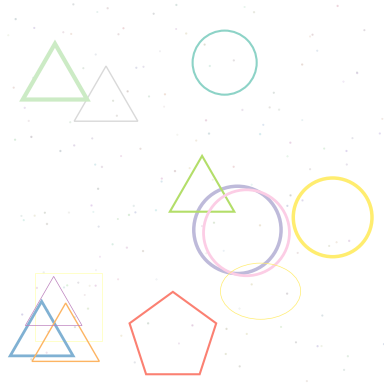[{"shape": "circle", "thickness": 1.5, "radius": 0.42, "center": [0.584, 0.837]}, {"shape": "square", "thickness": 0.5, "radius": 0.44, "center": [0.177, 0.203]}, {"shape": "circle", "thickness": 2.5, "radius": 0.57, "center": [0.617, 0.403]}, {"shape": "pentagon", "thickness": 1.5, "radius": 0.59, "center": [0.449, 0.124]}, {"shape": "triangle", "thickness": 2, "radius": 0.47, "center": [0.108, 0.123]}, {"shape": "triangle", "thickness": 1, "radius": 0.5, "center": [0.171, 0.112]}, {"shape": "triangle", "thickness": 1.5, "radius": 0.48, "center": [0.525, 0.498]}, {"shape": "circle", "thickness": 2, "radius": 0.56, "center": [0.64, 0.395]}, {"shape": "triangle", "thickness": 1, "radius": 0.48, "center": [0.275, 0.733]}, {"shape": "triangle", "thickness": 0.5, "radius": 0.43, "center": [0.139, 0.197]}, {"shape": "triangle", "thickness": 3, "radius": 0.48, "center": [0.143, 0.79]}, {"shape": "oval", "thickness": 0.5, "radius": 0.52, "center": [0.677, 0.244]}, {"shape": "circle", "thickness": 2.5, "radius": 0.51, "center": [0.864, 0.435]}]